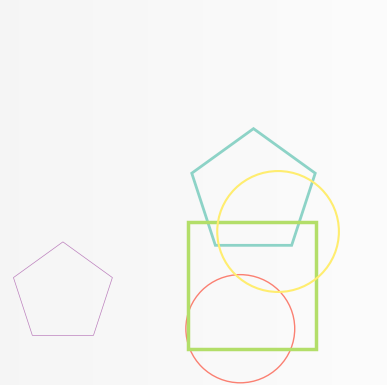[{"shape": "pentagon", "thickness": 2, "radius": 0.84, "center": [0.654, 0.498]}, {"shape": "circle", "thickness": 1, "radius": 0.7, "center": [0.62, 0.146]}, {"shape": "square", "thickness": 2.5, "radius": 0.83, "center": [0.65, 0.257]}, {"shape": "pentagon", "thickness": 0.5, "radius": 0.67, "center": [0.162, 0.238]}, {"shape": "circle", "thickness": 1.5, "radius": 0.78, "center": [0.718, 0.399]}]